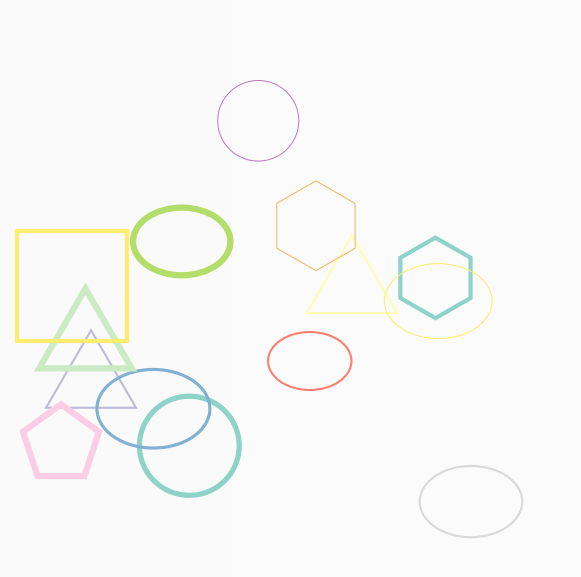[{"shape": "hexagon", "thickness": 2, "radius": 0.35, "center": [0.749, 0.518]}, {"shape": "circle", "thickness": 2.5, "radius": 0.43, "center": [0.326, 0.227]}, {"shape": "triangle", "thickness": 1, "radius": 0.45, "center": [0.605, 0.502]}, {"shape": "triangle", "thickness": 1, "radius": 0.45, "center": [0.157, 0.338]}, {"shape": "oval", "thickness": 1, "radius": 0.36, "center": [0.533, 0.374]}, {"shape": "oval", "thickness": 1.5, "radius": 0.49, "center": [0.264, 0.291]}, {"shape": "hexagon", "thickness": 0.5, "radius": 0.39, "center": [0.544, 0.608]}, {"shape": "oval", "thickness": 3, "radius": 0.42, "center": [0.313, 0.581]}, {"shape": "pentagon", "thickness": 3, "radius": 0.34, "center": [0.105, 0.23]}, {"shape": "oval", "thickness": 1, "radius": 0.44, "center": [0.81, 0.131]}, {"shape": "circle", "thickness": 0.5, "radius": 0.35, "center": [0.444, 0.79]}, {"shape": "triangle", "thickness": 3, "radius": 0.46, "center": [0.147, 0.407]}, {"shape": "oval", "thickness": 0.5, "radius": 0.46, "center": [0.754, 0.478]}, {"shape": "square", "thickness": 2, "radius": 0.47, "center": [0.124, 0.504]}]